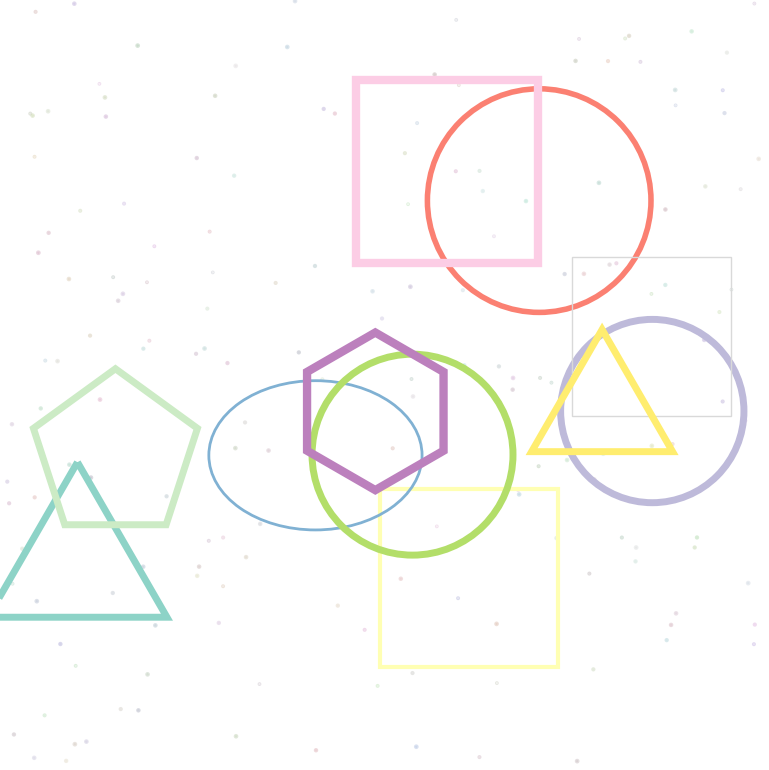[{"shape": "triangle", "thickness": 2.5, "radius": 0.67, "center": [0.101, 0.266]}, {"shape": "square", "thickness": 1.5, "radius": 0.58, "center": [0.609, 0.249]}, {"shape": "circle", "thickness": 2.5, "radius": 0.6, "center": [0.847, 0.466]}, {"shape": "circle", "thickness": 2, "radius": 0.73, "center": [0.7, 0.739]}, {"shape": "oval", "thickness": 1, "radius": 0.69, "center": [0.41, 0.409]}, {"shape": "circle", "thickness": 2.5, "radius": 0.65, "center": [0.536, 0.41]}, {"shape": "square", "thickness": 3, "radius": 0.59, "center": [0.581, 0.777]}, {"shape": "square", "thickness": 0.5, "radius": 0.52, "center": [0.846, 0.563]}, {"shape": "hexagon", "thickness": 3, "radius": 0.51, "center": [0.487, 0.466]}, {"shape": "pentagon", "thickness": 2.5, "radius": 0.56, "center": [0.15, 0.409]}, {"shape": "triangle", "thickness": 2.5, "radius": 0.53, "center": [0.782, 0.466]}]